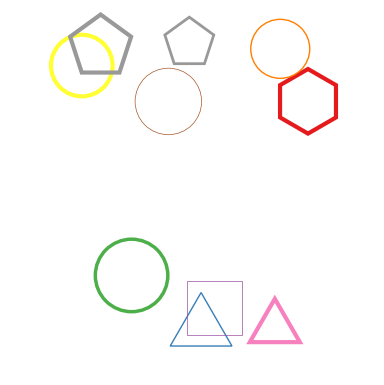[{"shape": "hexagon", "thickness": 3, "radius": 0.42, "center": [0.8, 0.737]}, {"shape": "triangle", "thickness": 1, "radius": 0.46, "center": [0.522, 0.148]}, {"shape": "circle", "thickness": 2.5, "radius": 0.47, "center": [0.342, 0.285]}, {"shape": "square", "thickness": 0.5, "radius": 0.35, "center": [0.558, 0.2]}, {"shape": "circle", "thickness": 1, "radius": 0.38, "center": [0.728, 0.873]}, {"shape": "circle", "thickness": 3, "radius": 0.4, "center": [0.212, 0.83]}, {"shape": "circle", "thickness": 0.5, "radius": 0.43, "center": [0.437, 0.737]}, {"shape": "triangle", "thickness": 3, "radius": 0.38, "center": [0.714, 0.149]}, {"shape": "pentagon", "thickness": 2, "radius": 0.33, "center": [0.492, 0.889]}, {"shape": "pentagon", "thickness": 3, "radius": 0.42, "center": [0.261, 0.879]}]